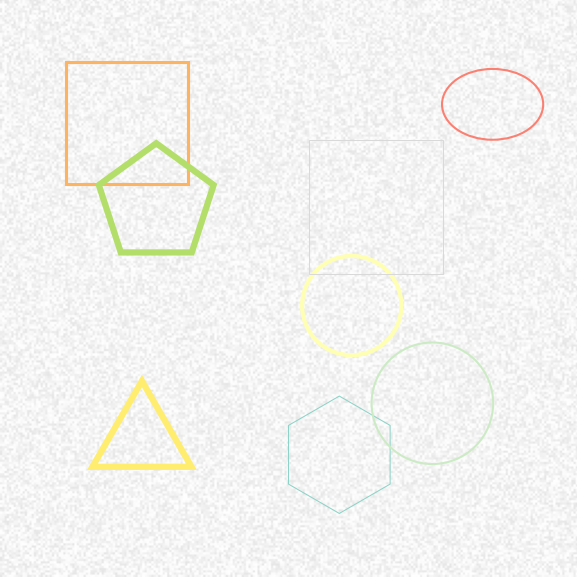[{"shape": "hexagon", "thickness": 0.5, "radius": 0.51, "center": [0.588, 0.212]}, {"shape": "circle", "thickness": 2, "radius": 0.43, "center": [0.609, 0.47]}, {"shape": "oval", "thickness": 1, "radius": 0.44, "center": [0.853, 0.818]}, {"shape": "square", "thickness": 1.5, "radius": 0.53, "center": [0.221, 0.787]}, {"shape": "pentagon", "thickness": 3, "radius": 0.52, "center": [0.271, 0.647]}, {"shape": "square", "thickness": 0.5, "radius": 0.58, "center": [0.651, 0.64]}, {"shape": "circle", "thickness": 1, "radius": 0.53, "center": [0.749, 0.301]}, {"shape": "triangle", "thickness": 3, "radius": 0.5, "center": [0.246, 0.24]}]